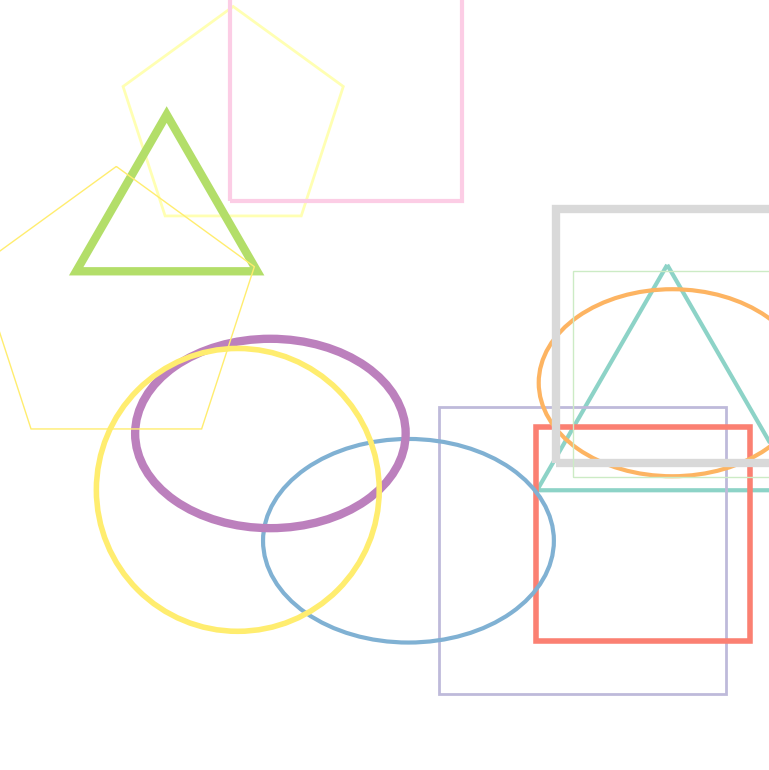[{"shape": "triangle", "thickness": 1.5, "radius": 0.98, "center": [0.867, 0.461]}, {"shape": "pentagon", "thickness": 1, "radius": 0.75, "center": [0.303, 0.841]}, {"shape": "square", "thickness": 1, "radius": 0.93, "center": [0.757, 0.285]}, {"shape": "square", "thickness": 2, "radius": 0.69, "center": [0.835, 0.306]}, {"shape": "oval", "thickness": 1.5, "radius": 0.94, "center": [0.53, 0.298]}, {"shape": "oval", "thickness": 1.5, "radius": 0.87, "center": [0.873, 0.503]}, {"shape": "triangle", "thickness": 3, "radius": 0.68, "center": [0.216, 0.716]}, {"shape": "square", "thickness": 1.5, "radius": 0.75, "center": [0.449, 0.89]}, {"shape": "square", "thickness": 3, "radius": 0.82, "center": [0.887, 0.564]}, {"shape": "oval", "thickness": 3, "radius": 0.88, "center": [0.351, 0.437]}, {"shape": "square", "thickness": 0.5, "radius": 0.67, "center": [0.878, 0.514]}, {"shape": "pentagon", "thickness": 0.5, "radius": 0.94, "center": [0.151, 0.595]}, {"shape": "circle", "thickness": 2, "radius": 0.92, "center": [0.309, 0.364]}]